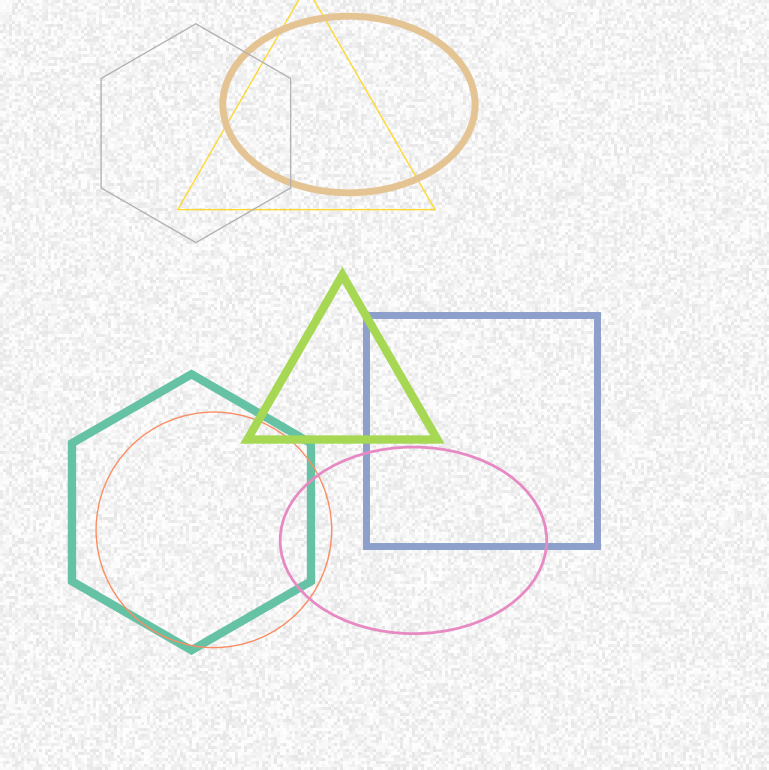[{"shape": "hexagon", "thickness": 3, "radius": 0.9, "center": [0.249, 0.335]}, {"shape": "circle", "thickness": 0.5, "radius": 0.76, "center": [0.278, 0.312]}, {"shape": "square", "thickness": 2.5, "radius": 0.75, "center": [0.625, 0.441]}, {"shape": "oval", "thickness": 1, "radius": 0.87, "center": [0.537, 0.298]}, {"shape": "triangle", "thickness": 3, "radius": 0.71, "center": [0.445, 0.5]}, {"shape": "triangle", "thickness": 0.5, "radius": 0.96, "center": [0.398, 0.824]}, {"shape": "oval", "thickness": 2.5, "radius": 0.82, "center": [0.453, 0.864]}, {"shape": "hexagon", "thickness": 0.5, "radius": 0.71, "center": [0.254, 0.827]}]